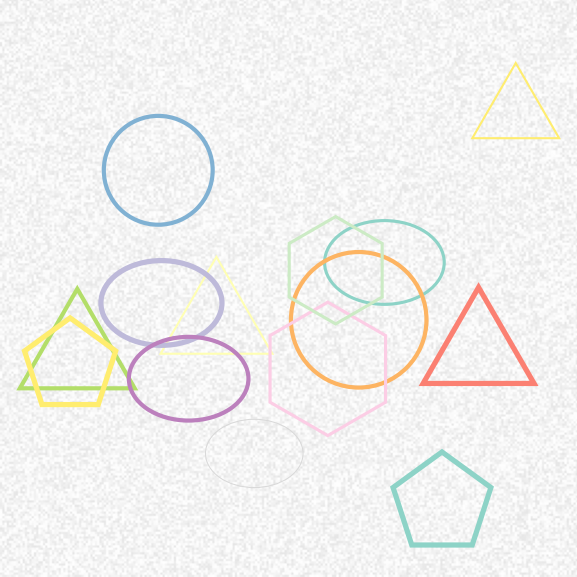[{"shape": "oval", "thickness": 1.5, "radius": 0.52, "center": [0.666, 0.545]}, {"shape": "pentagon", "thickness": 2.5, "radius": 0.45, "center": [0.765, 0.127]}, {"shape": "triangle", "thickness": 1, "radius": 0.56, "center": [0.375, 0.443]}, {"shape": "oval", "thickness": 2.5, "radius": 0.52, "center": [0.28, 0.475]}, {"shape": "triangle", "thickness": 2.5, "radius": 0.55, "center": [0.829, 0.391]}, {"shape": "circle", "thickness": 2, "radius": 0.47, "center": [0.274, 0.704]}, {"shape": "circle", "thickness": 2, "radius": 0.59, "center": [0.621, 0.445]}, {"shape": "triangle", "thickness": 2, "radius": 0.57, "center": [0.134, 0.384]}, {"shape": "hexagon", "thickness": 1.5, "radius": 0.58, "center": [0.568, 0.36]}, {"shape": "oval", "thickness": 0.5, "radius": 0.42, "center": [0.44, 0.214]}, {"shape": "oval", "thickness": 2, "radius": 0.52, "center": [0.327, 0.343]}, {"shape": "hexagon", "thickness": 1.5, "radius": 0.46, "center": [0.581, 0.531]}, {"shape": "pentagon", "thickness": 2.5, "radius": 0.41, "center": [0.121, 0.366]}, {"shape": "triangle", "thickness": 1, "radius": 0.43, "center": [0.893, 0.803]}]